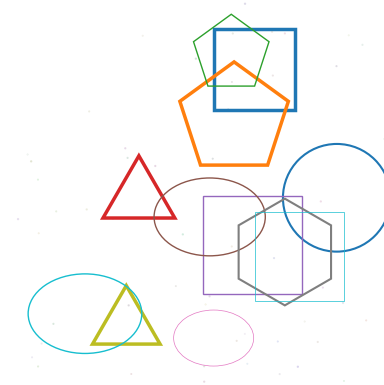[{"shape": "circle", "thickness": 1.5, "radius": 0.7, "center": [0.875, 0.486]}, {"shape": "square", "thickness": 2.5, "radius": 0.53, "center": [0.662, 0.82]}, {"shape": "pentagon", "thickness": 2.5, "radius": 0.74, "center": [0.608, 0.691]}, {"shape": "pentagon", "thickness": 1, "radius": 0.52, "center": [0.601, 0.86]}, {"shape": "triangle", "thickness": 2.5, "radius": 0.54, "center": [0.361, 0.488]}, {"shape": "square", "thickness": 1, "radius": 0.64, "center": [0.655, 0.364]}, {"shape": "oval", "thickness": 1, "radius": 0.72, "center": [0.545, 0.437]}, {"shape": "oval", "thickness": 0.5, "radius": 0.52, "center": [0.555, 0.122]}, {"shape": "hexagon", "thickness": 1.5, "radius": 0.69, "center": [0.74, 0.345]}, {"shape": "triangle", "thickness": 2.5, "radius": 0.51, "center": [0.328, 0.157]}, {"shape": "square", "thickness": 0.5, "radius": 0.58, "center": [0.777, 0.334]}, {"shape": "oval", "thickness": 1, "radius": 0.74, "center": [0.221, 0.185]}]